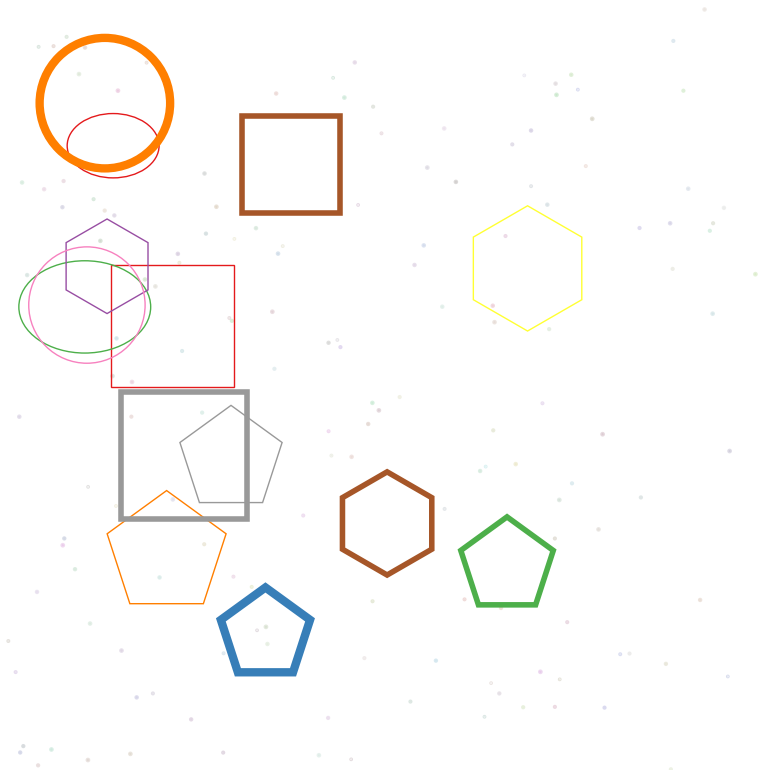[{"shape": "oval", "thickness": 0.5, "radius": 0.3, "center": [0.147, 0.811]}, {"shape": "square", "thickness": 0.5, "radius": 0.4, "center": [0.224, 0.577]}, {"shape": "pentagon", "thickness": 3, "radius": 0.3, "center": [0.345, 0.176]}, {"shape": "oval", "thickness": 0.5, "radius": 0.43, "center": [0.11, 0.601]}, {"shape": "pentagon", "thickness": 2, "radius": 0.32, "center": [0.658, 0.266]}, {"shape": "hexagon", "thickness": 0.5, "radius": 0.31, "center": [0.139, 0.654]}, {"shape": "circle", "thickness": 3, "radius": 0.42, "center": [0.136, 0.866]}, {"shape": "pentagon", "thickness": 0.5, "radius": 0.41, "center": [0.216, 0.282]}, {"shape": "hexagon", "thickness": 0.5, "radius": 0.41, "center": [0.685, 0.651]}, {"shape": "square", "thickness": 2, "radius": 0.32, "center": [0.378, 0.786]}, {"shape": "hexagon", "thickness": 2, "radius": 0.33, "center": [0.503, 0.32]}, {"shape": "circle", "thickness": 0.5, "radius": 0.38, "center": [0.113, 0.604]}, {"shape": "pentagon", "thickness": 0.5, "radius": 0.35, "center": [0.3, 0.404]}, {"shape": "square", "thickness": 2, "radius": 0.41, "center": [0.239, 0.408]}]